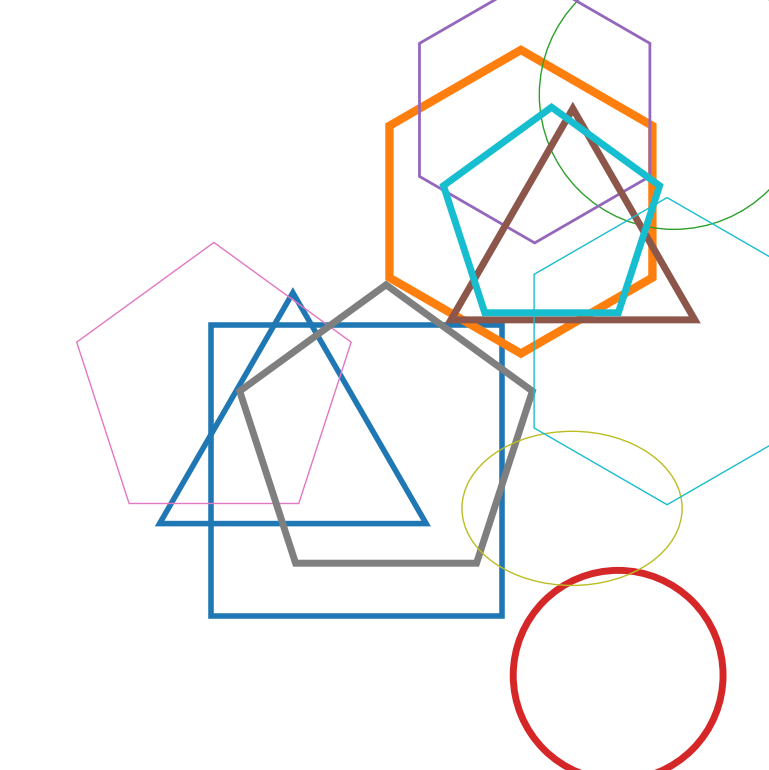[{"shape": "square", "thickness": 2, "radius": 0.95, "center": [0.463, 0.389]}, {"shape": "triangle", "thickness": 2, "radius": 1.0, "center": [0.38, 0.42]}, {"shape": "hexagon", "thickness": 3, "radius": 0.99, "center": [0.677, 0.738]}, {"shape": "circle", "thickness": 0.5, "radius": 0.87, "center": [0.875, 0.877]}, {"shape": "circle", "thickness": 2.5, "radius": 0.68, "center": [0.803, 0.123]}, {"shape": "hexagon", "thickness": 1, "radius": 0.86, "center": [0.694, 0.857]}, {"shape": "triangle", "thickness": 2.5, "radius": 0.91, "center": [0.744, 0.676]}, {"shape": "pentagon", "thickness": 0.5, "radius": 0.94, "center": [0.278, 0.498]}, {"shape": "pentagon", "thickness": 2.5, "radius": 1.0, "center": [0.501, 0.43]}, {"shape": "oval", "thickness": 0.5, "radius": 0.71, "center": [0.743, 0.34]}, {"shape": "hexagon", "thickness": 0.5, "radius": 1.0, "center": [0.866, 0.544]}, {"shape": "pentagon", "thickness": 2.5, "radius": 0.74, "center": [0.716, 0.713]}]